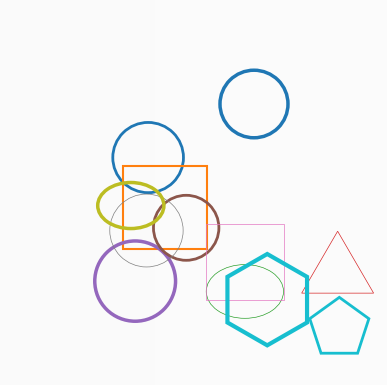[{"shape": "circle", "thickness": 2, "radius": 0.46, "center": [0.382, 0.591]}, {"shape": "circle", "thickness": 2.5, "radius": 0.44, "center": [0.655, 0.73]}, {"shape": "square", "thickness": 1.5, "radius": 0.54, "center": [0.426, 0.462]}, {"shape": "oval", "thickness": 0.5, "radius": 0.5, "center": [0.632, 0.243]}, {"shape": "triangle", "thickness": 0.5, "radius": 0.54, "center": [0.871, 0.292]}, {"shape": "circle", "thickness": 2.5, "radius": 0.52, "center": [0.349, 0.27]}, {"shape": "circle", "thickness": 2, "radius": 0.42, "center": [0.48, 0.408]}, {"shape": "square", "thickness": 0.5, "radius": 0.5, "center": [0.632, 0.32]}, {"shape": "circle", "thickness": 0.5, "radius": 0.47, "center": [0.378, 0.401]}, {"shape": "oval", "thickness": 2.5, "radius": 0.43, "center": [0.338, 0.466]}, {"shape": "hexagon", "thickness": 3, "radius": 0.59, "center": [0.69, 0.222]}, {"shape": "pentagon", "thickness": 2, "radius": 0.4, "center": [0.876, 0.147]}]